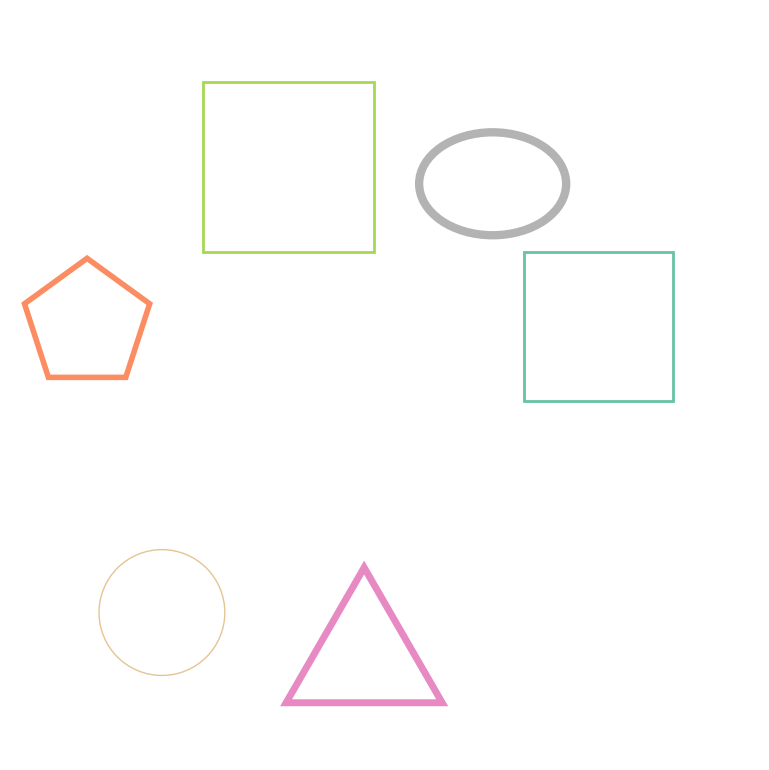[{"shape": "square", "thickness": 1, "radius": 0.48, "center": [0.777, 0.576]}, {"shape": "pentagon", "thickness": 2, "radius": 0.43, "center": [0.113, 0.579]}, {"shape": "triangle", "thickness": 2.5, "radius": 0.59, "center": [0.473, 0.146]}, {"shape": "square", "thickness": 1, "radius": 0.55, "center": [0.375, 0.783]}, {"shape": "circle", "thickness": 0.5, "radius": 0.41, "center": [0.21, 0.204]}, {"shape": "oval", "thickness": 3, "radius": 0.48, "center": [0.64, 0.761]}]